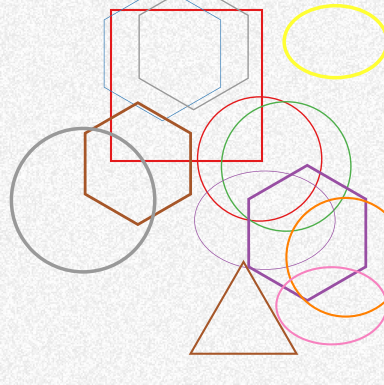[{"shape": "circle", "thickness": 1, "radius": 0.81, "center": [0.674, 0.587]}, {"shape": "square", "thickness": 1.5, "radius": 0.98, "center": [0.485, 0.779]}, {"shape": "hexagon", "thickness": 0.5, "radius": 0.87, "center": [0.422, 0.861]}, {"shape": "circle", "thickness": 1, "radius": 0.84, "center": [0.743, 0.568]}, {"shape": "hexagon", "thickness": 2, "radius": 0.88, "center": [0.798, 0.395]}, {"shape": "oval", "thickness": 0.5, "radius": 0.91, "center": [0.688, 0.428]}, {"shape": "circle", "thickness": 1.5, "radius": 0.77, "center": [0.898, 0.332]}, {"shape": "oval", "thickness": 2.5, "radius": 0.67, "center": [0.872, 0.892]}, {"shape": "triangle", "thickness": 1.5, "radius": 0.8, "center": [0.633, 0.161]}, {"shape": "hexagon", "thickness": 2, "radius": 0.79, "center": [0.358, 0.575]}, {"shape": "oval", "thickness": 1.5, "radius": 0.72, "center": [0.861, 0.206]}, {"shape": "circle", "thickness": 2.5, "radius": 0.93, "center": [0.216, 0.48]}, {"shape": "hexagon", "thickness": 1, "radius": 0.82, "center": [0.503, 0.878]}]